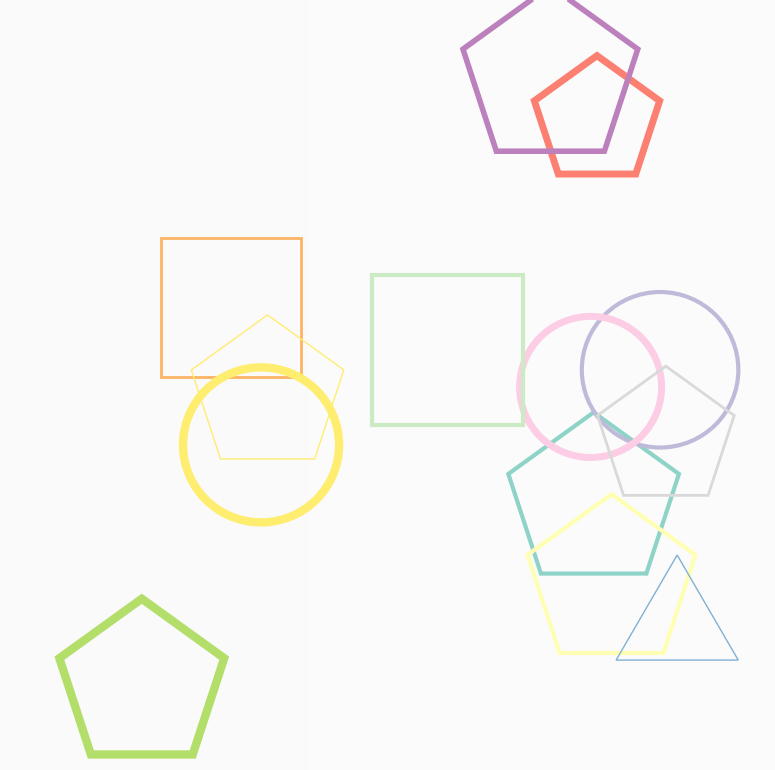[{"shape": "pentagon", "thickness": 1.5, "radius": 0.58, "center": [0.766, 0.349]}, {"shape": "pentagon", "thickness": 1.5, "radius": 0.57, "center": [0.789, 0.244]}, {"shape": "circle", "thickness": 1.5, "radius": 0.5, "center": [0.852, 0.52]}, {"shape": "pentagon", "thickness": 2.5, "radius": 0.43, "center": [0.77, 0.843]}, {"shape": "triangle", "thickness": 0.5, "radius": 0.45, "center": [0.874, 0.188]}, {"shape": "square", "thickness": 1, "radius": 0.45, "center": [0.298, 0.601]}, {"shape": "pentagon", "thickness": 3, "radius": 0.56, "center": [0.183, 0.111]}, {"shape": "circle", "thickness": 2.5, "radius": 0.46, "center": [0.762, 0.497]}, {"shape": "pentagon", "thickness": 1, "radius": 0.46, "center": [0.859, 0.432]}, {"shape": "pentagon", "thickness": 2, "radius": 0.59, "center": [0.71, 0.9]}, {"shape": "square", "thickness": 1.5, "radius": 0.49, "center": [0.578, 0.546]}, {"shape": "circle", "thickness": 3, "radius": 0.5, "center": [0.337, 0.422]}, {"shape": "pentagon", "thickness": 0.5, "radius": 0.52, "center": [0.345, 0.488]}]